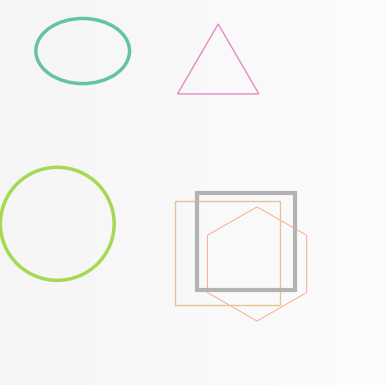[{"shape": "oval", "thickness": 2.5, "radius": 0.6, "center": [0.213, 0.867]}, {"shape": "hexagon", "thickness": 0.5, "radius": 0.74, "center": [0.663, 0.314]}, {"shape": "triangle", "thickness": 1, "radius": 0.61, "center": [0.563, 0.817]}, {"shape": "circle", "thickness": 2.5, "radius": 0.73, "center": [0.148, 0.419]}, {"shape": "square", "thickness": 1, "radius": 0.68, "center": [0.586, 0.344]}, {"shape": "square", "thickness": 3, "radius": 0.63, "center": [0.634, 0.372]}]